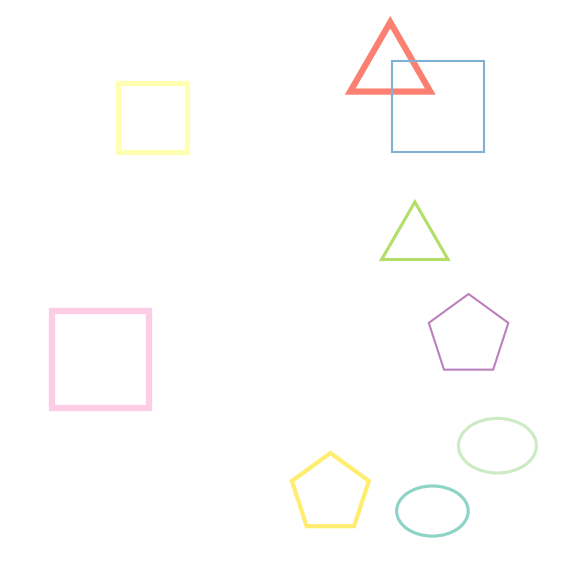[{"shape": "oval", "thickness": 1.5, "radius": 0.31, "center": [0.749, 0.114]}, {"shape": "square", "thickness": 2.5, "radius": 0.3, "center": [0.265, 0.796]}, {"shape": "triangle", "thickness": 3, "radius": 0.4, "center": [0.676, 0.881]}, {"shape": "square", "thickness": 1, "radius": 0.4, "center": [0.758, 0.815]}, {"shape": "triangle", "thickness": 1.5, "radius": 0.33, "center": [0.718, 0.583]}, {"shape": "square", "thickness": 3, "radius": 0.42, "center": [0.175, 0.377]}, {"shape": "pentagon", "thickness": 1, "radius": 0.36, "center": [0.811, 0.418]}, {"shape": "oval", "thickness": 1.5, "radius": 0.34, "center": [0.861, 0.227]}, {"shape": "pentagon", "thickness": 2, "radius": 0.35, "center": [0.572, 0.145]}]